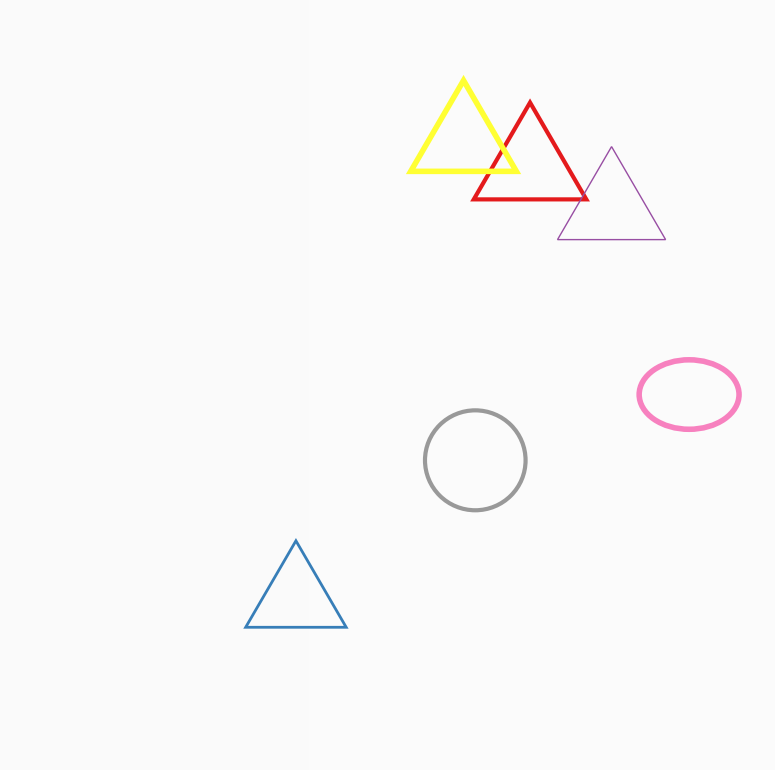[{"shape": "triangle", "thickness": 1.5, "radius": 0.42, "center": [0.684, 0.783]}, {"shape": "triangle", "thickness": 1, "radius": 0.37, "center": [0.382, 0.223]}, {"shape": "triangle", "thickness": 0.5, "radius": 0.4, "center": [0.789, 0.729]}, {"shape": "triangle", "thickness": 2, "radius": 0.39, "center": [0.598, 0.817]}, {"shape": "oval", "thickness": 2, "radius": 0.32, "center": [0.889, 0.488]}, {"shape": "circle", "thickness": 1.5, "radius": 0.32, "center": [0.613, 0.402]}]